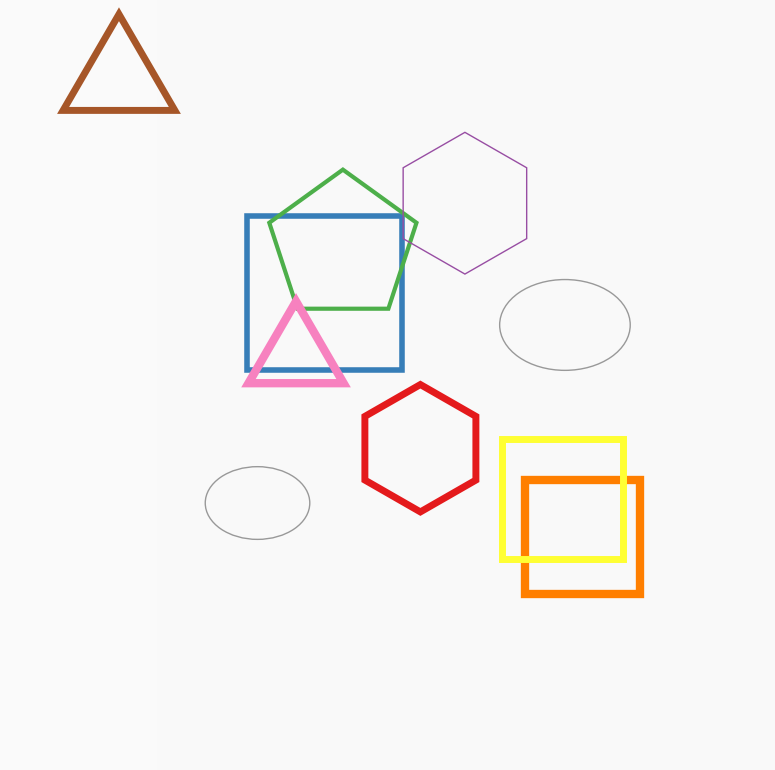[{"shape": "hexagon", "thickness": 2.5, "radius": 0.41, "center": [0.542, 0.418]}, {"shape": "square", "thickness": 2, "radius": 0.5, "center": [0.418, 0.62]}, {"shape": "pentagon", "thickness": 1.5, "radius": 0.5, "center": [0.442, 0.68]}, {"shape": "hexagon", "thickness": 0.5, "radius": 0.46, "center": [0.6, 0.736]}, {"shape": "square", "thickness": 3, "radius": 0.37, "center": [0.752, 0.303]}, {"shape": "square", "thickness": 2.5, "radius": 0.39, "center": [0.726, 0.352]}, {"shape": "triangle", "thickness": 2.5, "radius": 0.42, "center": [0.154, 0.898]}, {"shape": "triangle", "thickness": 3, "radius": 0.35, "center": [0.382, 0.538]}, {"shape": "oval", "thickness": 0.5, "radius": 0.34, "center": [0.332, 0.347]}, {"shape": "oval", "thickness": 0.5, "radius": 0.42, "center": [0.729, 0.578]}]